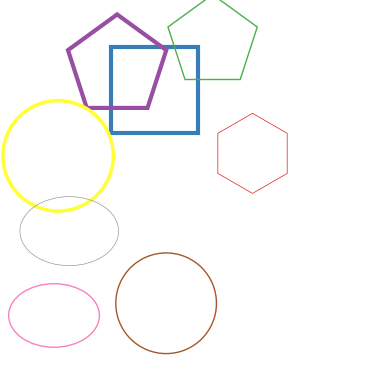[{"shape": "hexagon", "thickness": 0.5, "radius": 0.52, "center": [0.656, 0.602]}, {"shape": "square", "thickness": 3, "radius": 0.56, "center": [0.401, 0.766]}, {"shape": "pentagon", "thickness": 1, "radius": 0.61, "center": [0.552, 0.892]}, {"shape": "pentagon", "thickness": 3, "radius": 0.67, "center": [0.304, 0.828]}, {"shape": "circle", "thickness": 2.5, "radius": 0.72, "center": [0.151, 0.595]}, {"shape": "circle", "thickness": 1, "radius": 0.65, "center": [0.432, 0.212]}, {"shape": "oval", "thickness": 1, "radius": 0.59, "center": [0.14, 0.181]}, {"shape": "oval", "thickness": 0.5, "radius": 0.64, "center": [0.18, 0.4]}]